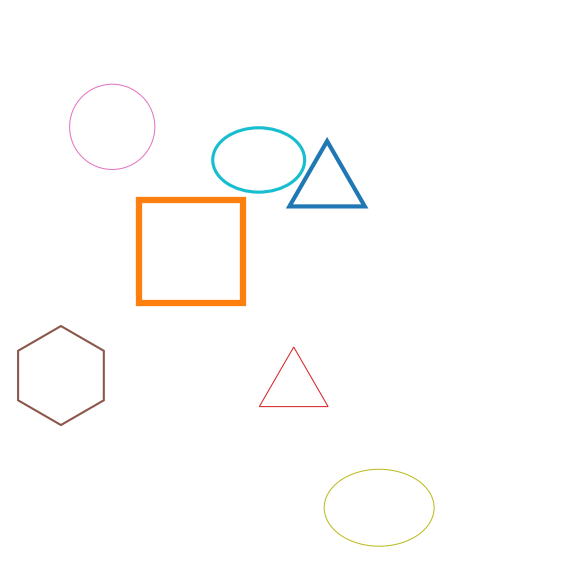[{"shape": "triangle", "thickness": 2, "radius": 0.38, "center": [0.566, 0.679]}, {"shape": "square", "thickness": 3, "radius": 0.45, "center": [0.331, 0.564]}, {"shape": "triangle", "thickness": 0.5, "radius": 0.34, "center": [0.509, 0.329]}, {"shape": "hexagon", "thickness": 1, "radius": 0.43, "center": [0.106, 0.349]}, {"shape": "circle", "thickness": 0.5, "radius": 0.37, "center": [0.194, 0.779]}, {"shape": "oval", "thickness": 0.5, "radius": 0.48, "center": [0.657, 0.12]}, {"shape": "oval", "thickness": 1.5, "radius": 0.4, "center": [0.448, 0.722]}]